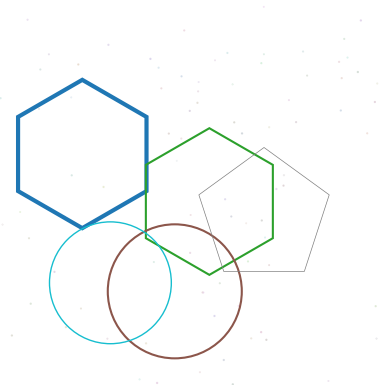[{"shape": "hexagon", "thickness": 3, "radius": 0.96, "center": [0.214, 0.6]}, {"shape": "hexagon", "thickness": 1.5, "radius": 0.95, "center": [0.544, 0.477]}, {"shape": "circle", "thickness": 1.5, "radius": 0.87, "center": [0.454, 0.243]}, {"shape": "pentagon", "thickness": 0.5, "radius": 0.89, "center": [0.686, 0.439]}, {"shape": "circle", "thickness": 1, "radius": 0.79, "center": [0.287, 0.265]}]